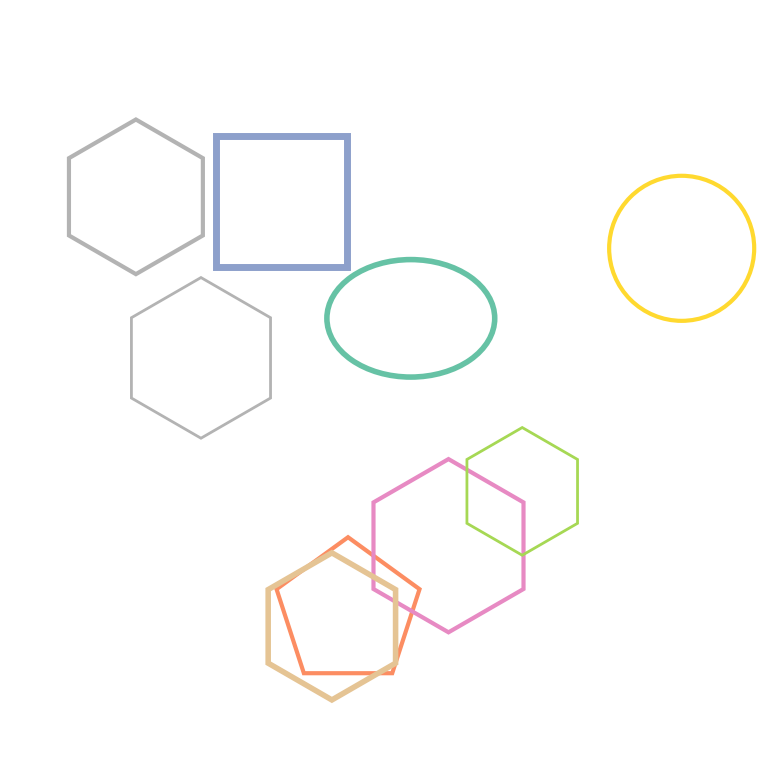[{"shape": "oval", "thickness": 2, "radius": 0.54, "center": [0.534, 0.587]}, {"shape": "pentagon", "thickness": 1.5, "radius": 0.49, "center": [0.452, 0.205]}, {"shape": "square", "thickness": 2.5, "radius": 0.43, "center": [0.366, 0.738]}, {"shape": "hexagon", "thickness": 1.5, "radius": 0.56, "center": [0.582, 0.291]}, {"shape": "hexagon", "thickness": 1, "radius": 0.41, "center": [0.678, 0.362]}, {"shape": "circle", "thickness": 1.5, "radius": 0.47, "center": [0.885, 0.678]}, {"shape": "hexagon", "thickness": 2, "radius": 0.48, "center": [0.431, 0.187]}, {"shape": "hexagon", "thickness": 1, "radius": 0.52, "center": [0.261, 0.535]}, {"shape": "hexagon", "thickness": 1.5, "radius": 0.5, "center": [0.177, 0.744]}]